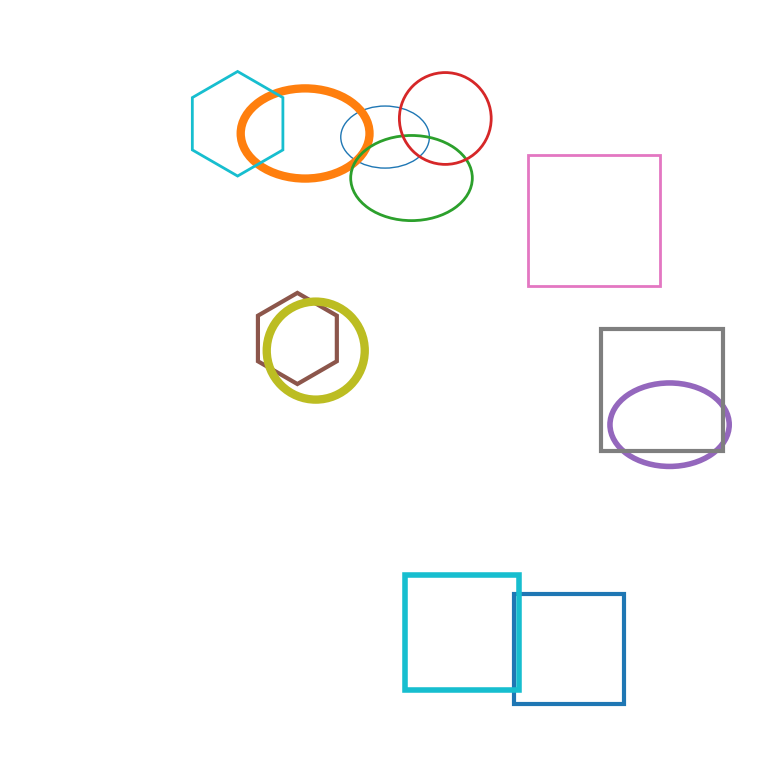[{"shape": "square", "thickness": 1.5, "radius": 0.36, "center": [0.739, 0.157]}, {"shape": "oval", "thickness": 0.5, "radius": 0.29, "center": [0.5, 0.822]}, {"shape": "oval", "thickness": 3, "radius": 0.42, "center": [0.396, 0.827]}, {"shape": "oval", "thickness": 1, "radius": 0.39, "center": [0.534, 0.769]}, {"shape": "circle", "thickness": 1, "radius": 0.3, "center": [0.578, 0.846]}, {"shape": "oval", "thickness": 2, "radius": 0.39, "center": [0.87, 0.448]}, {"shape": "hexagon", "thickness": 1.5, "radius": 0.3, "center": [0.386, 0.56]}, {"shape": "square", "thickness": 1, "radius": 0.43, "center": [0.771, 0.714]}, {"shape": "square", "thickness": 1.5, "radius": 0.4, "center": [0.859, 0.494]}, {"shape": "circle", "thickness": 3, "radius": 0.32, "center": [0.41, 0.545]}, {"shape": "hexagon", "thickness": 1, "radius": 0.34, "center": [0.309, 0.839]}, {"shape": "square", "thickness": 2, "radius": 0.37, "center": [0.6, 0.179]}]